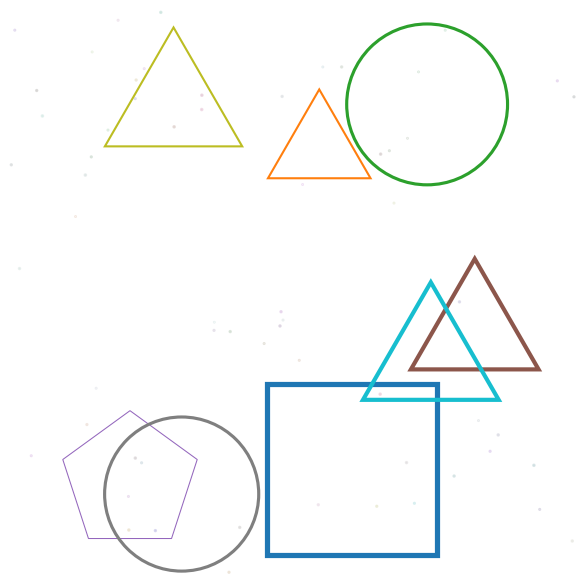[{"shape": "square", "thickness": 2.5, "radius": 0.74, "center": [0.609, 0.186]}, {"shape": "triangle", "thickness": 1, "radius": 0.51, "center": [0.553, 0.742]}, {"shape": "circle", "thickness": 1.5, "radius": 0.7, "center": [0.74, 0.818]}, {"shape": "pentagon", "thickness": 0.5, "radius": 0.61, "center": [0.225, 0.166]}, {"shape": "triangle", "thickness": 2, "radius": 0.64, "center": [0.822, 0.423]}, {"shape": "circle", "thickness": 1.5, "radius": 0.67, "center": [0.315, 0.144]}, {"shape": "triangle", "thickness": 1, "radius": 0.69, "center": [0.301, 0.814]}, {"shape": "triangle", "thickness": 2, "radius": 0.68, "center": [0.746, 0.375]}]